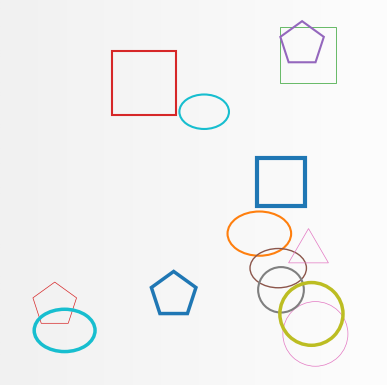[{"shape": "pentagon", "thickness": 2.5, "radius": 0.3, "center": [0.448, 0.234]}, {"shape": "square", "thickness": 3, "radius": 0.31, "center": [0.725, 0.527]}, {"shape": "oval", "thickness": 1.5, "radius": 0.41, "center": [0.669, 0.393]}, {"shape": "square", "thickness": 0.5, "radius": 0.37, "center": [0.795, 0.857]}, {"shape": "square", "thickness": 1.5, "radius": 0.42, "center": [0.372, 0.784]}, {"shape": "pentagon", "thickness": 0.5, "radius": 0.3, "center": [0.141, 0.208]}, {"shape": "pentagon", "thickness": 1.5, "radius": 0.29, "center": [0.78, 0.886]}, {"shape": "oval", "thickness": 1, "radius": 0.36, "center": [0.718, 0.304]}, {"shape": "triangle", "thickness": 0.5, "radius": 0.3, "center": [0.796, 0.347]}, {"shape": "circle", "thickness": 0.5, "radius": 0.42, "center": [0.814, 0.133]}, {"shape": "circle", "thickness": 1.5, "radius": 0.3, "center": [0.725, 0.247]}, {"shape": "circle", "thickness": 2.5, "radius": 0.41, "center": [0.804, 0.185]}, {"shape": "oval", "thickness": 2.5, "radius": 0.39, "center": [0.167, 0.142]}, {"shape": "oval", "thickness": 1.5, "radius": 0.32, "center": [0.527, 0.71]}]